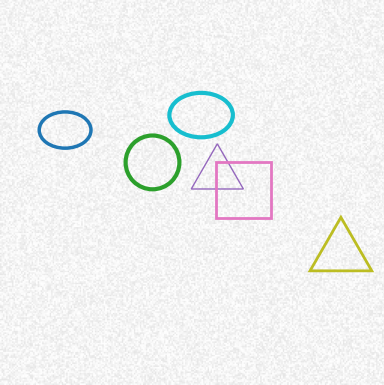[{"shape": "oval", "thickness": 2.5, "radius": 0.34, "center": [0.169, 0.662]}, {"shape": "circle", "thickness": 3, "radius": 0.35, "center": [0.396, 0.578]}, {"shape": "triangle", "thickness": 1, "radius": 0.39, "center": [0.564, 0.548]}, {"shape": "square", "thickness": 2, "radius": 0.36, "center": [0.632, 0.507]}, {"shape": "triangle", "thickness": 2, "radius": 0.46, "center": [0.885, 0.343]}, {"shape": "oval", "thickness": 3, "radius": 0.41, "center": [0.522, 0.701]}]